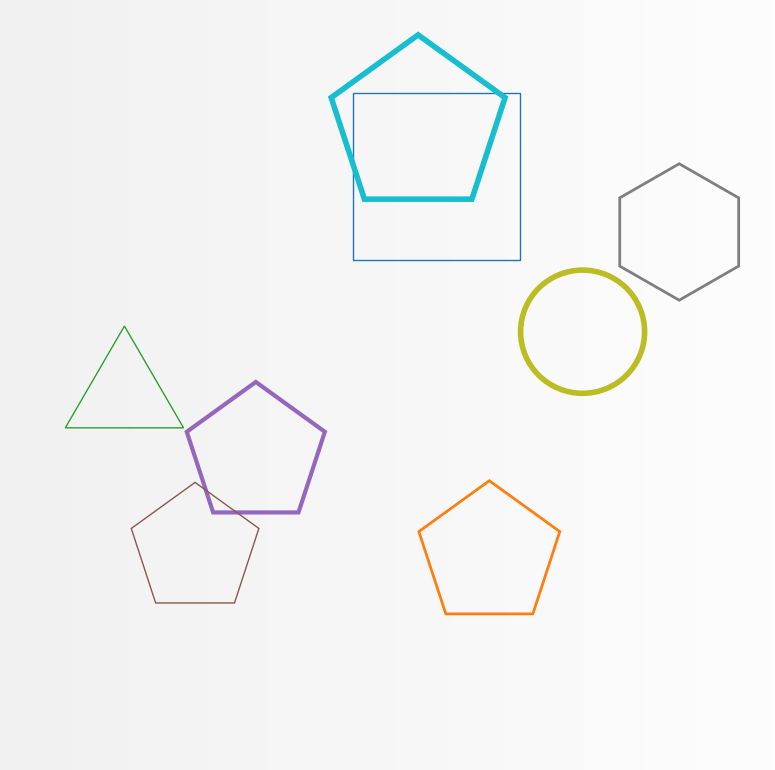[{"shape": "square", "thickness": 0.5, "radius": 0.54, "center": [0.563, 0.771]}, {"shape": "pentagon", "thickness": 1, "radius": 0.48, "center": [0.631, 0.28]}, {"shape": "triangle", "thickness": 0.5, "radius": 0.44, "center": [0.161, 0.488]}, {"shape": "pentagon", "thickness": 1.5, "radius": 0.47, "center": [0.33, 0.41]}, {"shape": "pentagon", "thickness": 0.5, "radius": 0.43, "center": [0.252, 0.287]}, {"shape": "hexagon", "thickness": 1, "radius": 0.44, "center": [0.876, 0.699]}, {"shape": "circle", "thickness": 2, "radius": 0.4, "center": [0.752, 0.569]}, {"shape": "pentagon", "thickness": 2, "radius": 0.59, "center": [0.54, 0.837]}]